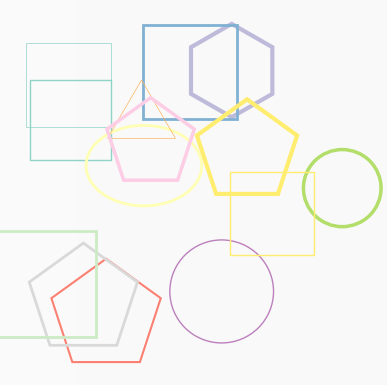[{"shape": "square", "thickness": 0.5, "radius": 0.55, "center": [0.177, 0.778]}, {"shape": "square", "thickness": 1, "radius": 0.52, "center": [0.182, 0.688]}, {"shape": "oval", "thickness": 2, "radius": 0.75, "center": [0.371, 0.57]}, {"shape": "hexagon", "thickness": 3, "radius": 0.61, "center": [0.598, 0.817]}, {"shape": "pentagon", "thickness": 1.5, "radius": 0.74, "center": [0.274, 0.18]}, {"shape": "square", "thickness": 2, "radius": 0.61, "center": [0.491, 0.814]}, {"shape": "triangle", "thickness": 0.5, "radius": 0.51, "center": [0.365, 0.691]}, {"shape": "circle", "thickness": 2.5, "radius": 0.5, "center": [0.883, 0.511]}, {"shape": "pentagon", "thickness": 2.5, "radius": 0.59, "center": [0.389, 0.628]}, {"shape": "pentagon", "thickness": 2, "radius": 0.73, "center": [0.215, 0.222]}, {"shape": "circle", "thickness": 1, "radius": 0.67, "center": [0.572, 0.243]}, {"shape": "square", "thickness": 2, "radius": 0.69, "center": [0.109, 0.263]}, {"shape": "pentagon", "thickness": 3, "radius": 0.68, "center": [0.637, 0.606]}, {"shape": "square", "thickness": 1, "radius": 0.54, "center": [0.702, 0.446]}]